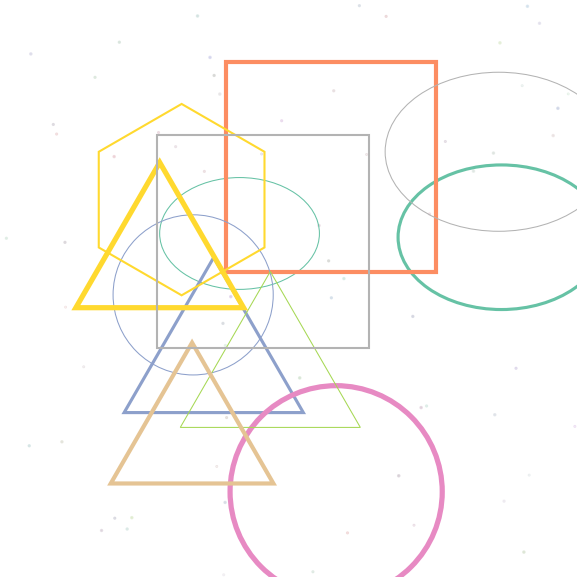[{"shape": "oval", "thickness": 1.5, "radius": 0.89, "center": [0.868, 0.588]}, {"shape": "oval", "thickness": 0.5, "radius": 0.69, "center": [0.415, 0.595]}, {"shape": "square", "thickness": 2, "radius": 0.91, "center": [0.573, 0.71]}, {"shape": "triangle", "thickness": 1.5, "radius": 0.9, "center": [0.37, 0.374]}, {"shape": "circle", "thickness": 0.5, "radius": 0.69, "center": [0.334, 0.489]}, {"shape": "circle", "thickness": 2.5, "radius": 0.92, "center": [0.582, 0.148]}, {"shape": "triangle", "thickness": 0.5, "radius": 0.9, "center": [0.468, 0.349]}, {"shape": "hexagon", "thickness": 1, "radius": 0.83, "center": [0.315, 0.653]}, {"shape": "triangle", "thickness": 2.5, "radius": 0.84, "center": [0.277, 0.55]}, {"shape": "triangle", "thickness": 2, "radius": 0.81, "center": [0.333, 0.243]}, {"shape": "oval", "thickness": 0.5, "radius": 0.98, "center": [0.864, 0.736]}, {"shape": "square", "thickness": 1, "radius": 0.92, "center": [0.456, 0.581]}]